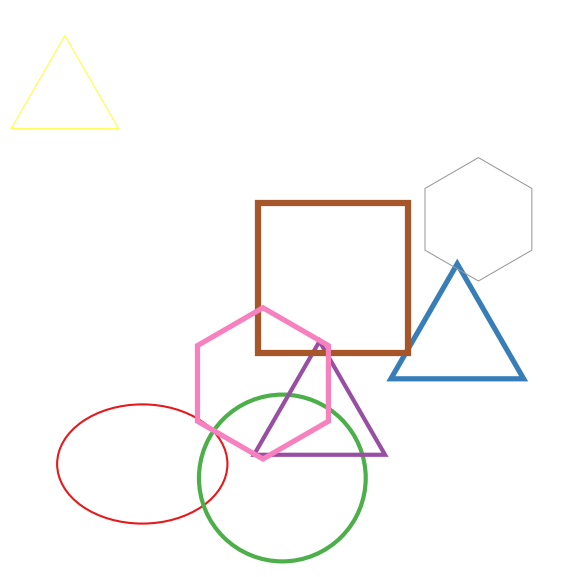[{"shape": "oval", "thickness": 1, "radius": 0.74, "center": [0.246, 0.196]}, {"shape": "triangle", "thickness": 2.5, "radius": 0.66, "center": [0.792, 0.41]}, {"shape": "circle", "thickness": 2, "radius": 0.72, "center": [0.489, 0.171]}, {"shape": "triangle", "thickness": 2, "radius": 0.65, "center": [0.553, 0.277]}, {"shape": "triangle", "thickness": 0.5, "radius": 0.54, "center": [0.112, 0.83]}, {"shape": "square", "thickness": 3, "radius": 0.65, "center": [0.577, 0.518]}, {"shape": "hexagon", "thickness": 2.5, "radius": 0.65, "center": [0.455, 0.335]}, {"shape": "hexagon", "thickness": 0.5, "radius": 0.53, "center": [0.828, 0.619]}]